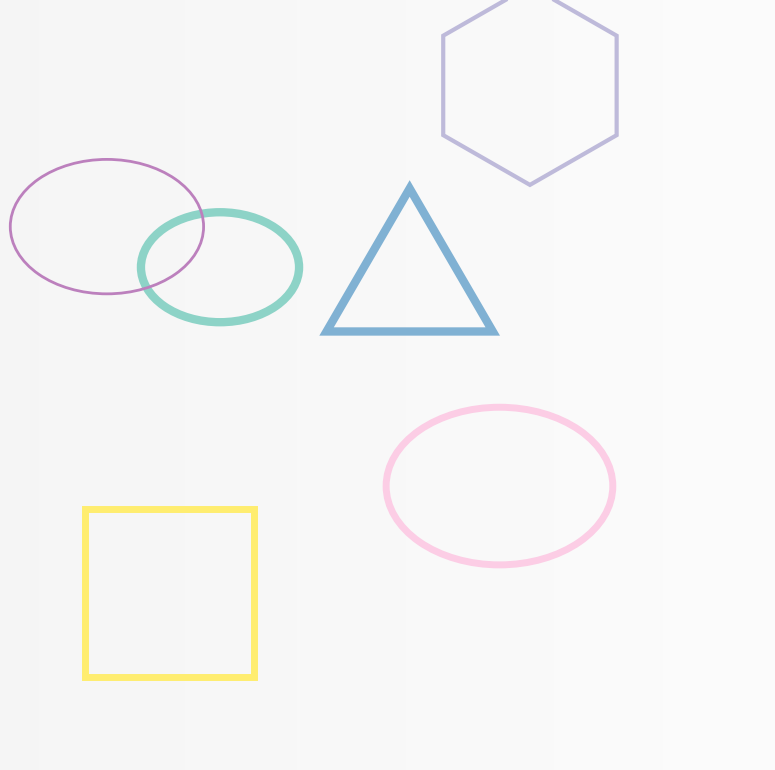[{"shape": "oval", "thickness": 3, "radius": 0.51, "center": [0.284, 0.653]}, {"shape": "hexagon", "thickness": 1.5, "radius": 0.65, "center": [0.684, 0.889]}, {"shape": "triangle", "thickness": 3, "radius": 0.62, "center": [0.529, 0.631]}, {"shape": "oval", "thickness": 2.5, "radius": 0.73, "center": [0.644, 0.369]}, {"shape": "oval", "thickness": 1, "radius": 0.62, "center": [0.138, 0.706]}, {"shape": "square", "thickness": 2.5, "radius": 0.55, "center": [0.219, 0.23]}]